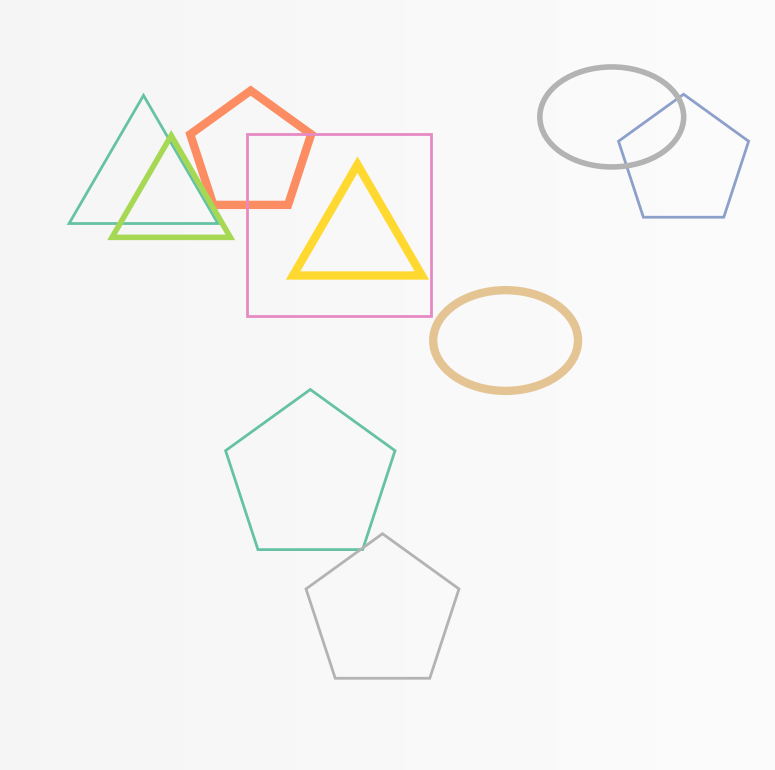[{"shape": "triangle", "thickness": 1, "radius": 0.55, "center": [0.185, 0.765]}, {"shape": "pentagon", "thickness": 1, "radius": 0.57, "center": [0.4, 0.379]}, {"shape": "pentagon", "thickness": 3, "radius": 0.41, "center": [0.323, 0.8]}, {"shape": "pentagon", "thickness": 1, "radius": 0.44, "center": [0.882, 0.789]}, {"shape": "square", "thickness": 1, "radius": 0.59, "center": [0.437, 0.708]}, {"shape": "triangle", "thickness": 2, "radius": 0.44, "center": [0.221, 0.736]}, {"shape": "triangle", "thickness": 3, "radius": 0.48, "center": [0.461, 0.69]}, {"shape": "oval", "thickness": 3, "radius": 0.47, "center": [0.652, 0.558]}, {"shape": "oval", "thickness": 2, "radius": 0.46, "center": [0.789, 0.848]}, {"shape": "pentagon", "thickness": 1, "radius": 0.52, "center": [0.494, 0.203]}]